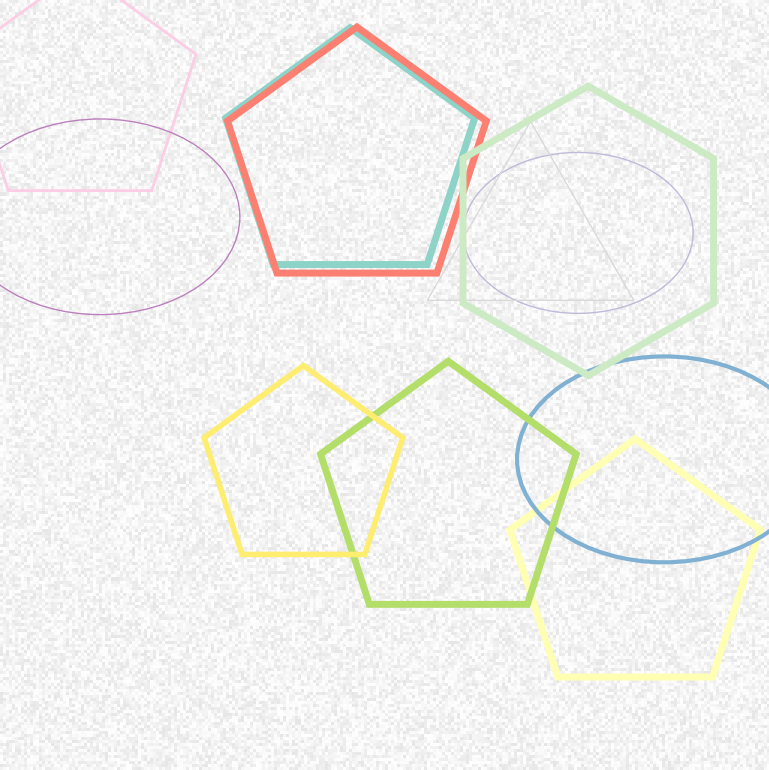[{"shape": "pentagon", "thickness": 2.5, "radius": 0.85, "center": [0.455, 0.794]}, {"shape": "pentagon", "thickness": 2.5, "radius": 0.85, "center": [0.825, 0.259]}, {"shape": "oval", "thickness": 0.5, "radius": 0.75, "center": [0.751, 0.698]}, {"shape": "pentagon", "thickness": 2.5, "radius": 0.88, "center": [0.464, 0.788]}, {"shape": "oval", "thickness": 1.5, "radius": 0.95, "center": [0.863, 0.403]}, {"shape": "pentagon", "thickness": 2.5, "radius": 0.87, "center": [0.582, 0.356]}, {"shape": "pentagon", "thickness": 1, "radius": 0.79, "center": [0.104, 0.881]}, {"shape": "triangle", "thickness": 0.5, "radius": 0.77, "center": [0.689, 0.687]}, {"shape": "oval", "thickness": 0.5, "radius": 0.91, "center": [0.13, 0.718]}, {"shape": "hexagon", "thickness": 2.5, "radius": 0.94, "center": [0.764, 0.7]}, {"shape": "pentagon", "thickness": 2, "radius": 0.68, "center": [0.394, 0.39]}]